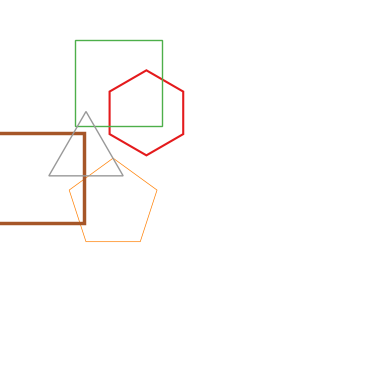[{"shape": "hexagon", "thickness": 1.5, "radius": 0.55, "center": [0.38, 0.707]}, {"shape": "square", "thickness": 1, "radius": 0.56, "center": [0.308, 0.784]}, {"shape": "pentagon", "thickness": 0.5, "radius": 0.6, "center": [0.294, 0.469]}, {"shape": "square", "thickness": 2.5, "radius": 0.59, "center": [0.1, 0.538]}, {"shape": "triangle", "thickness": 1, "radius": 0.56, "center": [0.223, 0.599]}]